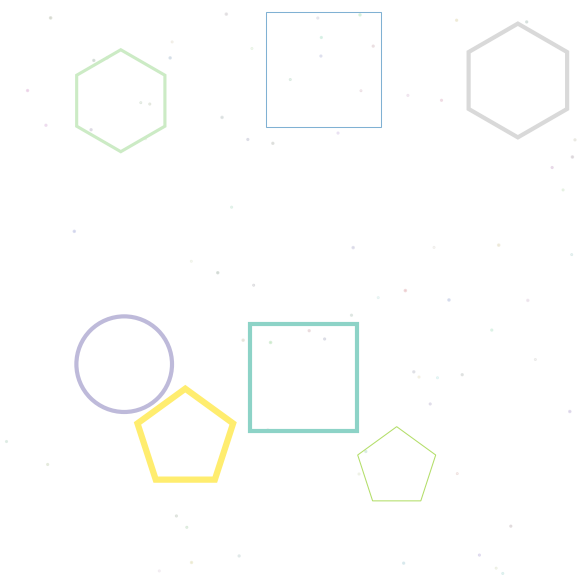[{"shape": "square", "thickness": 2, "radius": 0.47, "center": [0.525, 0.345]}, {"shape": "circle", "thickness": 2, "radius": 0.41, "center": [0.215, 0.369]}, {"shape": "square", "thickness": 0.5, "radius": 0.5, "center": [0.56, 0.879]}, {"shape": "pentagon", "thickness": 0.5, "radius": 0.36, "center": [0.687, 0.189]}, {"shape": "hexagon", "thickness": 2, "radius": 0.49, "center": [0.897, 0.86]}, {"shape": "hexagon", "thickness": 1.5, "radius": 0.44, "center": [0.209, 0.825]}, {"shape": "pentagon", "thickness": 3, "radius": 0.44, "center": [0.321, 0.239]}]